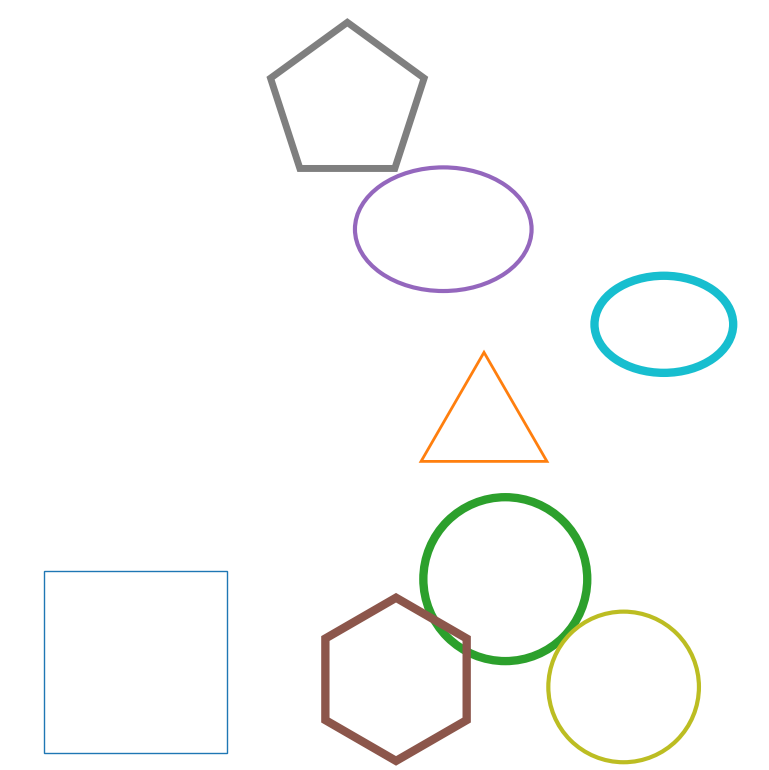[{"shape": "square", "thickness": 0.5, "radius": 0.59, "center": [0.176, 0.141]}, {"shape": "triangle", "thickness": 1, "radius": 0.47, "center": [0.629, 0.448]}, {"shape": "circle", "thickness": 3, "radius": 0.53, "center": [0.656, 0.248]}, {"shape": "oval", "thickness": 1.5, "radius": 0.57, "center": [0.576, 0.702]}, {"shape": "hexagon", "thickness": 3, "radius": 0.53, "center": [0.514, 0.118]}, {"shape": "pentagon", "thickness": 2.5, "radius": 0.52, "center": [0.451, 0.866]}, {"shape": "circle", "thickness": 1.5, "radius": 0.49, "center": [0.81, 0.108]}, {"shape": "oval", "thickness": 3, "radius": 0.45, "center": [0.862, 0.579]}]